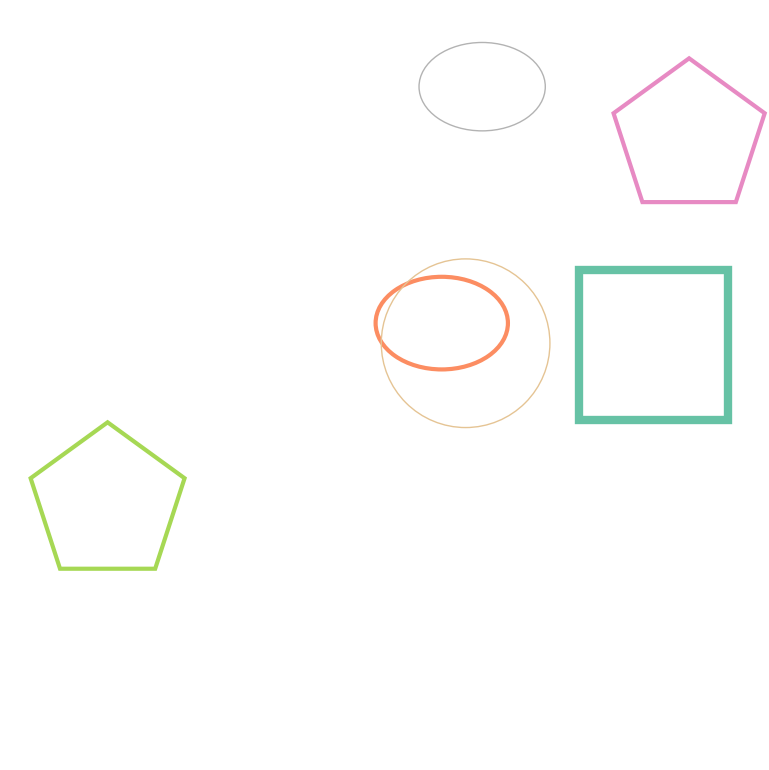[{"shape": "square", "thickness": 3, "radius": 0.48, "center": [0.849, 0.552]}, {"shape": "oval", "thickness": 1.5, "radius": 0.43, "center": [0.574, 0.58]}, {"shape": "pentagon", "thickness": 1.5, "radius": 0.52, "center": [0.895, 0.821]}, {"shape": "pentagon", "thickness": 1.5, "radius": 0.53, "center": [0.14, 0.346]}, {"shape": "circle", "thickness": 0.5, "radius": 0.55, "center": [0.605, 0.554]}, {"shape": "oval", "thickness": 0.5, "radius": 0.41, "center": [0.626, 0.887]}]